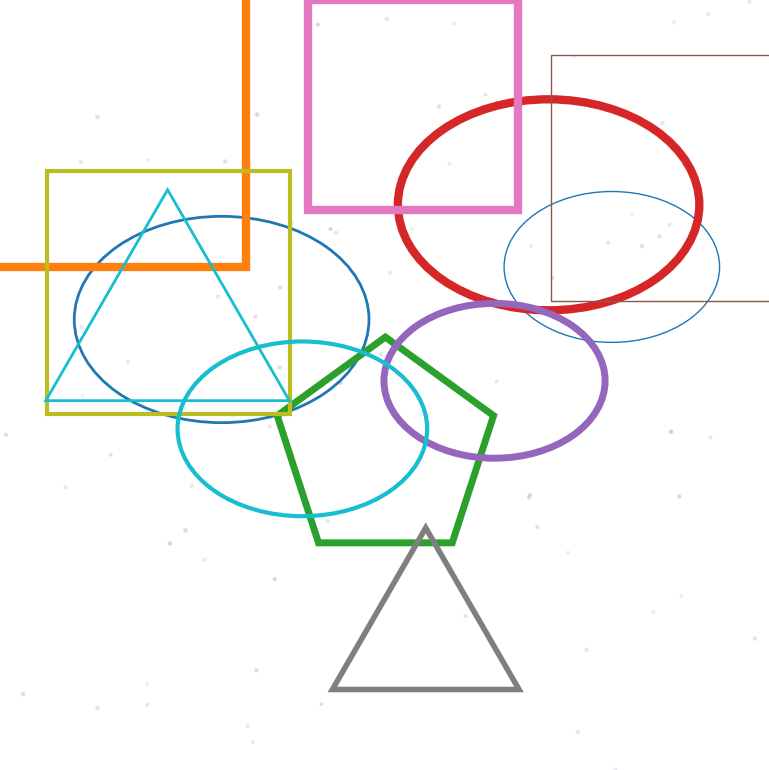[{"shape": "oval", "thickness": 0.5, "radius": 0.7, "center": [0.795, 0.653]}, {"shape": "oval", "thickness": 1, "radius": 0.96, "center": [0.288, 0.585]}, {"shape": "square", "thickness": 3, "radius": 0.99, "center": [0.122, 0.851]}, {"shape": "pentagon", "thickness": 2.5, "radius": 0.74, "center": [0.501, 0.415]}, {"shape": "oval", "thickness": 3, "radius": 0.98, "center": [0.712, 0.734]}, {"shape": "oval", "thickness": 2.5, "radius": 0.72, "center": [0.642, 0.505]}, {"shape": "square", "thickness": 0.5, "radius": 0.8, "center": [0.875, 0.769]}, {"shape": "square", "thickness": 3, "radius": 0.68, "center": [0.536, 0.864]}, {"shape": "triangle", "thickness": 2, "radius": 0.7, "center": [0.553, 0.175]}, {"shape": "square", "thickness": 1.5, "radius": 0.79, "center": [0.219, 0.62]}, {"shape": "triangle", "thickness": 1, "radius": 0.91, "center": [0.218, 0.571]}, {"shape": "oval", "thickness": 1.5, "radius": 0.81, "center": [0.393, 0.443]}]